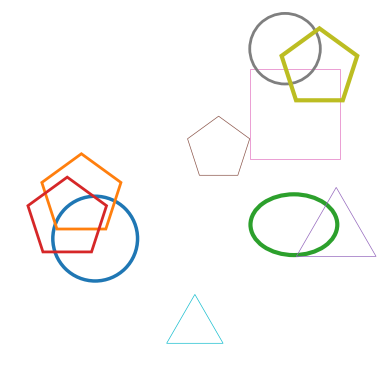[{"shape": "circle", "thickness": 2.5, "radius": 0.55, "center": [0.247, 0.38]}, {"shape": "pentagon", "thickness": 2, "radius": 0.54, "center": [0.211, 0.493]}, {"shape": "oval", "thickness": 3, "radius": 0.56, "center": [0.763, 0.416]}, {"shape": "pentagon", "thickness": 2, "radius": 0.54, "center": [0.175, 0.433]}, {"shape": "triangle", "thickness": 0.5, "radius": 0.6, "center": [0.873, 0.394]}, {"shape": "pentagon", "thickness": 0.5, "radius": 0.42, "center": [0.568, 0.613]}, {"shape": "square", "thickness": 0.5, "radius": 0.58, "center": [0.766, 0.705]}, {"shape": "circle", "thickness": 2, "radius": 0.46, "center": [0.74, 0.874]}, {"shape": "pentagon", "thickness": 3, "radius": 0.52, "center": [0.83, 0.823]}, {"shape": "triangle", "thickness": 0.5, "radius": 0.42, "center": [0.506, 0.151]}]